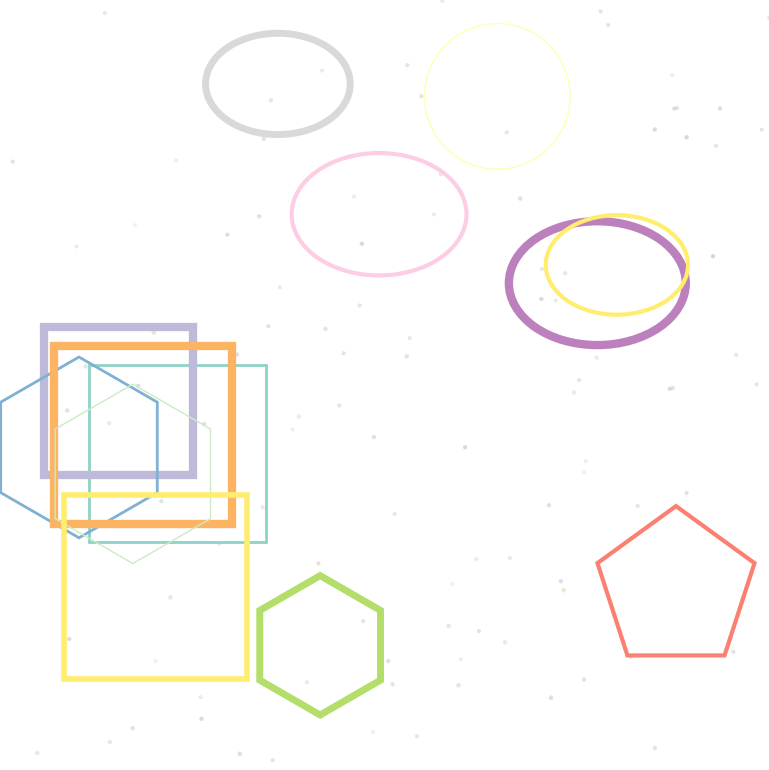[{"shape": "square", "thickness": 1, "radius": 0.57, "center": [0.23, 0.411]}, {"shape": "circle", "thickness": 0.5, "radius": 0.47, "center": [0.646, 0.875]}, {"shape": "square", "thickness": 3, "radius": 0.48, "center": [0.154, 0.479]}, {"shape": "pentagon", "thickness": 1.5, "radius": 0.54, "center": [0.878, 0.236]}, {"shape": "hexagon", "thickness": 1, "radius": 0.59, "center": [0.103, 0.419]}, {"shape": "square", "thickness": 3, "radius": 0.58, "center": [0.185, 0.435]}, {"shape": "hexagon", "thickness": 2.5, "radius": 0.45, "center": [0.416, 0.162]}, {"shape": "oval", "thickness": 1.5, "radius": 0.57, "center": [0.492, 0.722]}, {"shape": "oval", "thickness": 2.5, "radius": 0.47, "center": [0.361, 0.891]}, {"shape": "oval", "thickness": 3, "radius": 0.57, "center": [0.776, 0.632]}, {"shape": "hexagon", "thickness": 0.5, "radius": 0.58, "center": [0.173, 0.385]}, {"shape": "oval", "thickness": 1.5, "radius": 0.46, "center": [0.801, 0.656]}, {"shape": "square", "thickness": 2, "radius": 0.59, "center": [0.202, 0.238]}]